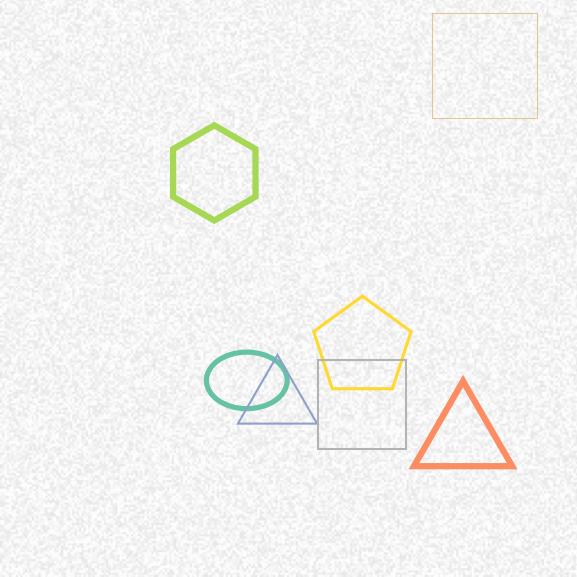[{"shape": "oval", "thickness": 2.5, "radius": 0.35, "center": [0.427, 0.34]}, {"shape": "triangle", "thickness": 3, "radius": 0.49, "center": [0.802, 0.241]}, {"shape": "triangle", "thickness": 1, "radius": 0.4, "center": [0.481, 0.305]}, {"shape": "hexagon", "thickness": 3, "radius": 0.41, "center": [0.371, 0.7]}, {"shape": "pentagon", "thickness": 1.5, "radius": 0.44, "center": [0.627, 0.398]}, {"shape": "square", "thickness": 0.5, "radius": 0.45, "center": [0.839, 0.886]}, {"shape": "square", "thickness": 1, "radius": 0.38, "center": [0.627, 0.299]}]